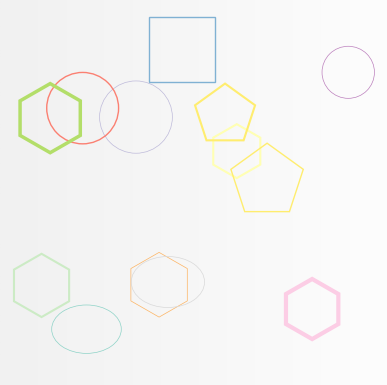[{"shape": "oval", "thickness": 0.5, "radius": 0.45, "center": [0.223, 0.145]}, {"shape": "hexagon", "thickness": 1.5, "radius": 0.35, "center": [0.611, 0.607]}, {"shape": "circle", "thickness": 0.5, "radius": 0.47, "center": [0.351, 0.696]}, {"shape": "circle", "thickness": 1, "radius": 0.46, "center": [0.213, 0.719]}, {"shape": "square", "thickness": 1, "radius": 0.42, "center": [0.469, 0.871]}, {"shape": "hexagon", "thickness": 0.5, "radius": 0.42, "center": [0.411, 0.26]}, {"shape": "hexagon", "thickness": 2.5, "radius": 0.45, "center": [0.129, 0.693]}, {"shape": "hexagon", "thickness": 3, "radius": 0.39, "center": [0.806, 0.197]}, {"shape": "oval", "thickness": 0.5, "radius": 0.47, "center": [0.433, 0.268]}, {"shape": "circle", "thickness": 0.5, "radius": 0.34, "center": [0.899, 0.812]}, {"shape": "hexagon", "thickness": 1.5, "radius": 0.41, "center": [0.107, 0.259]}, {"shape": "pentagon", "thickness": 1, "radius": 0.49, "center": [0.689, 0.53]}, {"shape": "pentagon", "thickness": 1.5, "radius": 0.41, "center": [0.581, 0.701]}]